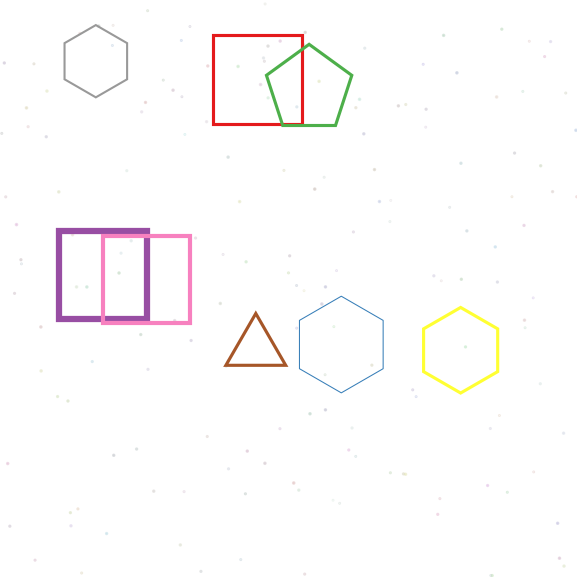[{"shape": "square", "thickness": 1.5, "radius": 0.38, "center": [0.446, 0.862]}, {"shape": "hexagon", "thickness": 0.5, "radius": 0.42, "center": [0.591, 0.403]}, {"shape": "pentagon", "thickness": 1.5, "radius": 0.39, "center": [0.535, 0.845]}, {"shape": "square", "thickness": 3, "radius": 0.38, "center": [0.179, 0.523]}, {"shape": "hexagon", "thickness": 1.5, "radius": 0.37, "center": [0.798, 0.393]}, {"shape": "triangle", "thickness": 1.5, "radius": 0.3, "center": [0.443, 0.396]}, {"shape": "square", "thickness": 2, "radius": 0.38, "center": [0.254, 0.515]}, {"shape": "hexagon", "thickness": 1, "radius": 0.31, "center": [0.166, 0.893]}]